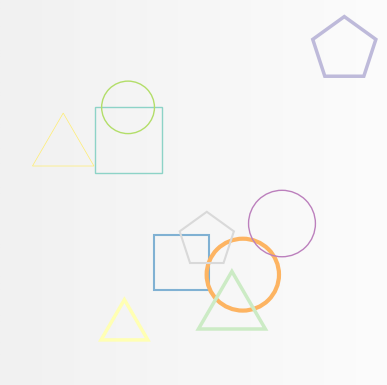[{"shape": "square", "thickness": 1, "radius": 0.43, "center": [0.332, 0.636]}, {"shape": "triangle", "thickness": 2.5, "radius": 0.35, "center": [0.321, 0.152]}, {"shape": "pentagon", "thickness": 2.5, "radius": 0.43, "center": [0.889, 0.871]}, {"shape": "square", "thickness": 1.5, "radius": 0.35, "center": [0.469, 0.319]}, {"shape": "circle", "thickness": 3, "radius": 0.47, "center": [0.627, 0.287]}, {"shape": "circle", "thickness": 1, "radius": 0.34, "center": [0.33, 0.721]}, {"shape": "pentagon", "thickness": 1.5, "radius": 0.37, "center": [0.534, 0.376]}, {"shape": "circle", "thickness": 1, "radius": 0.43, "center": [0.728, 0.419]}, {"shape": "triangle", "thickness": 2.5, "radius": 0.5, "center": [0.598, 0.195]}, {"shape": "triangle", "thickness": 0.5, "radius": 0.46, "center": [0.163, 0.615]}]